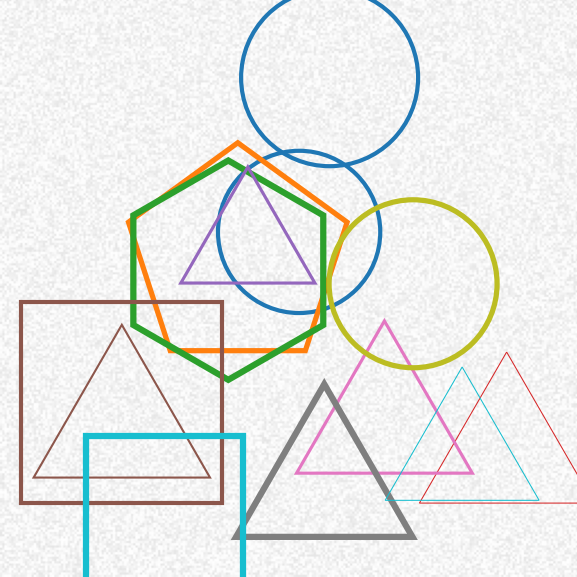[{"shape": "circle", "thickness": 2, "radius": 0.7, "center": [0.518, 0.598]}, {"shape": "circle", "thickness": 2, "radius": 0.77, "center": [0.571, 0.865]}, {"shape": "pentagon", "thickness": 2.5, "radius": 1.0, "center": [0.412, 0.553]}, {"shape": "hexagon", "thickness": 3, "radius": 0.95, "center": [0.395, 0.531]}, {"shape": "triangle", "thickness": 0.5, "radius": 0.87, "center": [0.877, 0.215]}, {"shape": "triangle", "thickness": 1.5, "radius": 0.67, "center": [0.429, 0.576]}, {"shape": "triangle", "thickness": 1, "radius": 0.88, "center": [0.211, 0.26]}, {"shape": "square", "thickness": 2, "radius": 0.87, "center": [0.21, 0.302]}, {"shape": "triangle", "thickness": 1.5, "radius": 0.88, "center": [0.666, 0.268]}, {"shape": "triangle", "thickness": 3, "radius": 0.88, "center": [0.562, 0.158]}, {"shape": "circle", "thickness": 2.5, "radius": 0.73, "center": [0.715, 0.508]}, {"shape": "triangle", "thickness": 0.5, "radius": 0.77, "center": [0.8, 0.21]}, {"shape": "square", "thickness": 3, "radius": 0.68, "center": [0.285, 0.108]}]